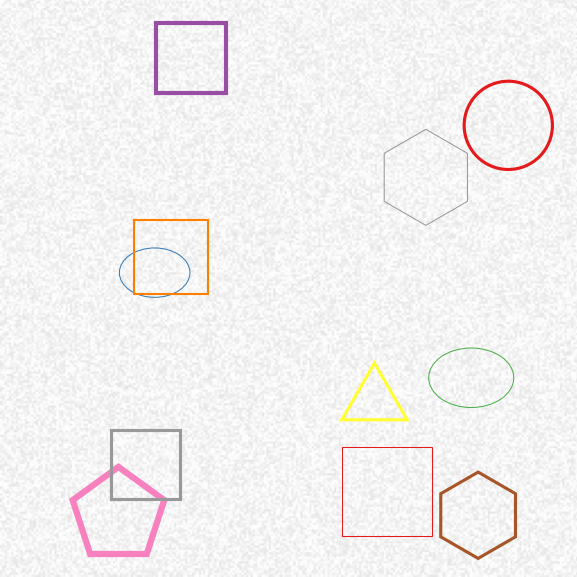[{"shape": "circle", "thickness": 1.5, "radius": 0.38, "center": [0.88, 0.782]}, {"shape": "square", "thickness": 0.5, "radius": 0.39, "center": [0.67, 0.148]}, {"shape": "oval", "thickness": 0.5, "radius": 0.31, "center": [0.268, 0.527]}, {"shape": "oval", "thickness": 0.5, "radius": 0.37, "center": [0.816, 0.345]}, {"shape": "square", "thickness": 2, "radius": 0.3, "center": [0.33, 0.899]}, {"shape": "square", "thickness": 1, "radius": 0.32, "center": [0.297, 0.555]}, {"shape": "triangle", "thickness": 1.5, "radius": 0.33, "center": [0.649, 0.305]}, {"shape": "hexagon", "thickness": 1.5, "radius": 0.37, "center": [0.828, 0.107]}, {"shape": "pentagon", "thickness": 3, "radius": 0.42, "center": [0.205, 0.107]}, {"shape": "square", "thickness": 1.5, "radius": 0.3, "center": [0.251, 0.195]}, {"shape": "hexagon", "thickness": 0.5, "radius": 0.42, "center": [0.737, 0.692]}]